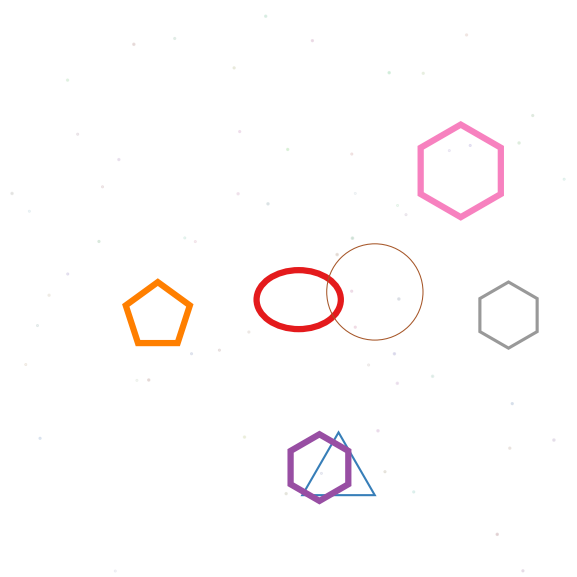[{"shape": "oval", "thickness": 3, "radius": 0.36, "center": [0.517, 0.48]}, {"shape": "triangle", "thickness": 1, "radius": 0.36, "center": [0.586, 0.178]}, {"shape": "hexagon", "thickness": 3, "radius": 0.29, "center": [0.553, 0.189]}, {"shape": "pentagon", "thickness": 3, "radius": 0.29, "center": [0.273, 0.452]}, {"shape": "circle", "thickness": 0.5, "radius": 0.42, "center": [0.649, 0.494]}, {"shape": "hexagon", "thickness": 3, "radius": 0.4, "center": [0.798, 0.703]}, {"shape": "hexagon", "thickness": 1.5, "radius": 0.29, "center": [0.881, 0.454]}]